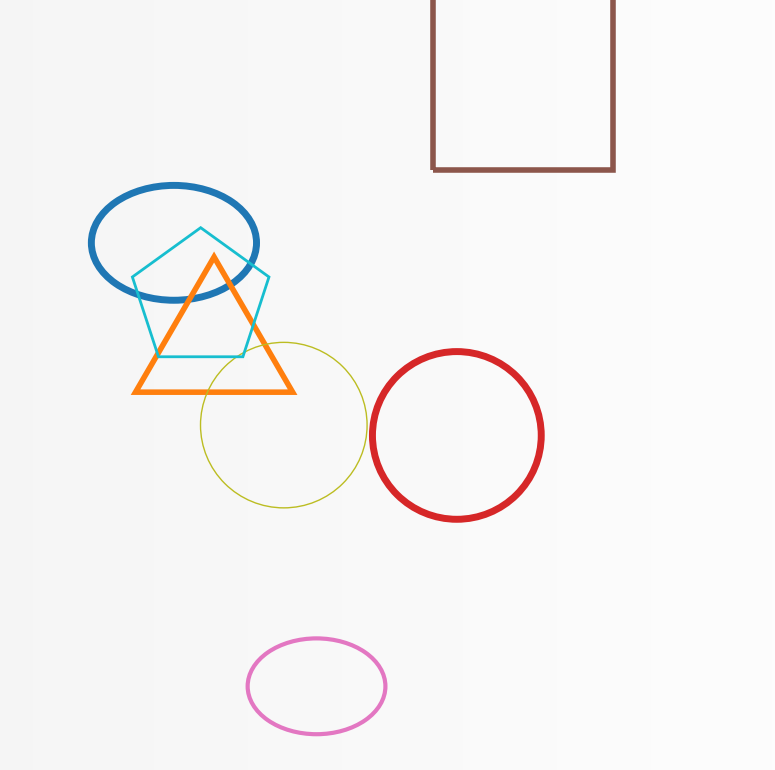[{"shape": "oval", "thickness": 2.5, "radius": 0.53, "center": [0.224, 0.685]}, {"shape": "triangle", "thickness": 2, "radius": 0.59, "center": [0.276, 0.549]}, {"shape": "circle", "thickness": 2.5, "radius": 0.54, "center": [0.589, 0.435]}, {"shape": "square", "thickness": 2, "radius": 0.58, "center": [0.674, 0.896]}, {"shape": "oval", "thickness": 1.5, "radius": 0.44, "center": [0.408, 0.109]}, {"shape": "circle", "thickness": 0.5, "radius": 0.54, "center": [0.366, 0.448]}, {"shape": "pentagon", "thickness": 1, "radius": 0.46, "center": [0.259, 0.612]}]